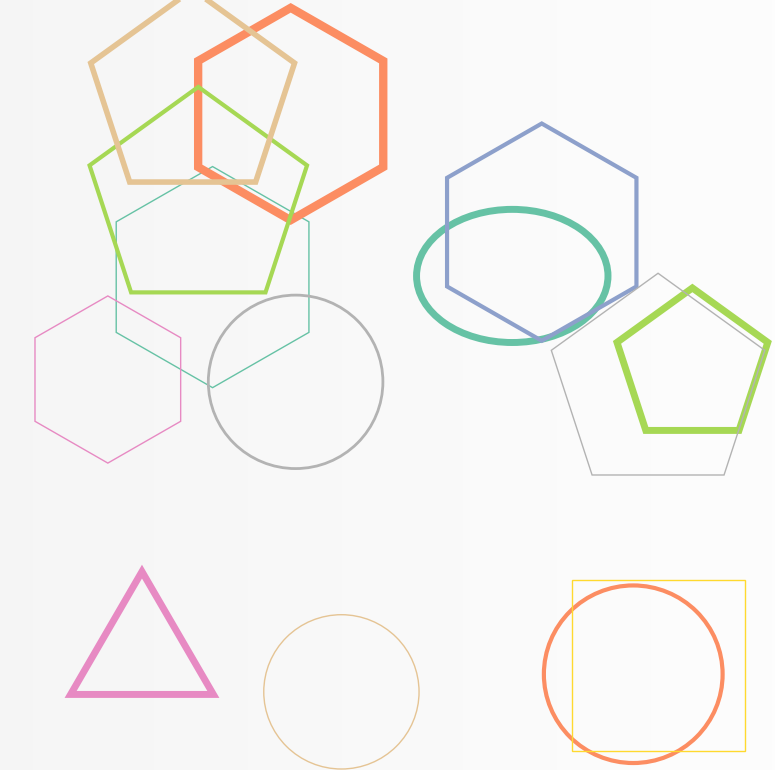[{"shape": "oval", "thickness": 2.5, "radius": 0.62, "center": [0.661, 0.642]}, {"shape": "hexagon", "thickness": 0.5, "radius": 0.72, "center": [0.274, 0.64]}, {"shape": "hexagon", "thickness": 3, "radius": 0.69, "center": [0.375, 0.852]}, {"shape": "circle", "thickness": 1.5, "radius": 0.58, "center": [0.817, 0.124]}, {"shape": "hexagon", "thickness": 1.5, "radius": 0.71, "center": [0.699, 0.699]}, {"shape": "hexagon", "thickness": 0.5, "radius": 0.54, "center": [0.139, 0.507]}, {"shape": "triangle", "thickness": 2.5, "radius": 0.53, "center": [0.183, 0.151]}, {"shape": "pentagon", "thickness": 2.5, "radius": 0.51, "center": [0.893, 0.524]}, {"shape": "pentagon", "thickness": 1.5, "radius": 0.74, "center": [0.256, 0.74]}, {"shape": "square", "thickness": 0.5, "radius": 0.56, "center": [0.85, 0.136]}, {"shape": "pentagon", "thickness": 2, "radius": 0.69, "center": [0.249, 0.875]}, {"shape": "circle", "thickness": 0.5, "radius": 0.5, "center": [0.441, 0.101]}, {"shape": "circle", "thickness": 1, "radius": 0.56, "center": [0.381, 0.504]}, {"shape": "pentagon", "thickness": 0.5, "radius": 0.72, "center": [0.849, 0.5]}]